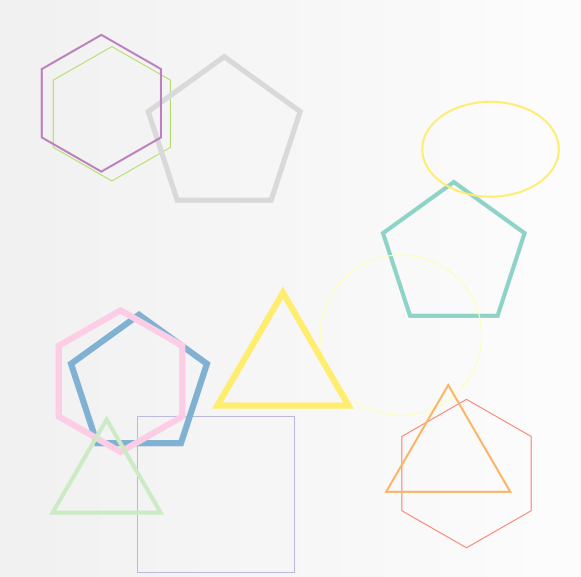[{"shape": "pentagon", "thickness": 2, "radius": 0.64, "center": [0.781, 0.556]}, {"shape": "circle", "thickness": 0.5, "radius": 0.69, "center": [0.69, 0.419]}, {"shape": "square", "thickness": 0.5, "radius": 0.68, "center": [0.371, 0.144]}, {"shape": "hexagon", "thickness": 0.5, "radius": 0.64, "center": [0.803, 0.179]}, {"shape": "pentagon", "thickness": 3, "radius": 0.61, "center": [0.239, 0.331]}, {"shape": "triangle", "thickness": 1, "radius": 0.62, "center": [0.771, 0.209]}, {"shape": "hexagon", "thickness": 0.5, "radius": 0.58, "center": [0.192, 0.802]}, {"shape": "hexagon", "thickness": 3, "radius": 0.61, "center": [0.207, 0.339]}, {"shape": "pentagon", "thickness": 2.5, "radius": 0.69, "center": [0.386, 0.764]}, {"shape": "hexagon", "thickness": 1, "radius": 0.59, "center": [0.174, 0.82]}, {"shape": "triangle", "thickness": 2, "radius": 0.54, "center": [0.183, 0.165]}, {"shape": "oval", "thickness": 1, "radius": 0.59, "center": [0.844, 0.741]}, {"shape": "triangle", "thickness": 3, "radius": 0.65, "center": [0.487, 0.362]}]